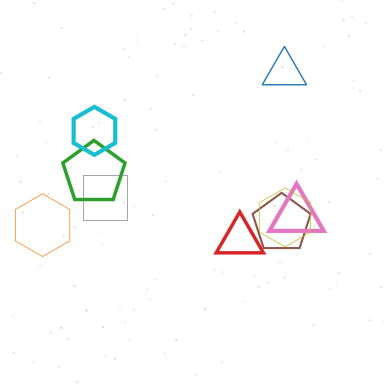[{"shape": "triangle", "thickness": 1, "radius": 0.33, "center": [0.739, 0.813]}, {"shape": "hexagon", "thickness": 0.5, "radius": 0.41, "center": [0.111, 0.415]}, {"shape": "pentagon", "thickness": 2.5, "radius": 0.42, "center": [0.244, 0.55]}, {"shape": "triangle", "thickness": 2.5, "radius": 0.35, "center": [0.623, 0.379]}, {"shape": "pentagon", "thickness": 1.5, "radius": 0.4, "center": [0.731, 0.42]}, {"shape": "triangle", "thickness": 3, "radius": 0.41, "center": [0.77, 0.441]}, {"shape": "square", "thickness": 0.5, "radius": 0.29, "center": [0.273, 0.487]}, {"shape": "hexagon", "thickness": 0.5, "radius": 0.38, "center": [0.74, 0.435]}, {"shape": "hexagon", "thickness": 3, "radius": 0.31, "center": [0.245, 0.66]}]